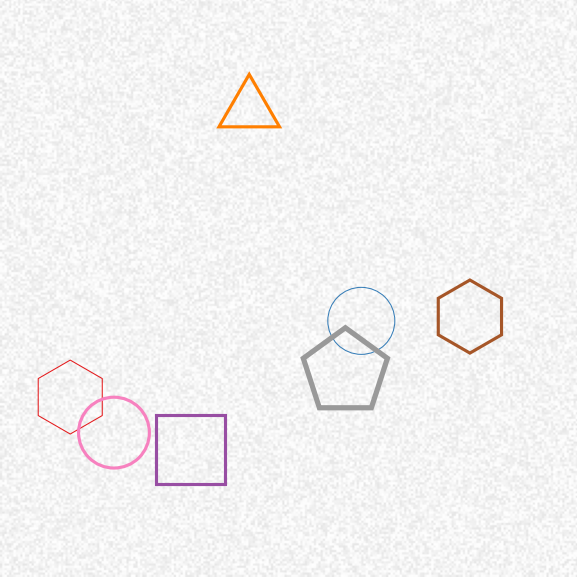[{"shape": "hexagon", "thickness": 0.5, "radius": 0.32, "center": [0.122, 0.312]}, {"shape": "circle", "thickness": 0.5, "radius": 0.29, "center": [0.626, 0.444]}, {"shape": "square", "thickness": 1.5, "radius": 0.3, "center": [0.33, 0.22]}, {"shape": "triangle", "thickness": 1.5, "radius": 0.3, "center": [0.432, 0.81]}, {"shape": "hexagon", "thickness": 1.5, "radius": 0.32, "center": [0.814, 0.451]}, {"shape": "circle", "thickness": 1.5, "radius": 0.31, "center": [0.197, 0.25]}, {"shape": "pentagon", "thickness": 2.5, "radius": 0.38, "center": [0.598, 0.355]}]